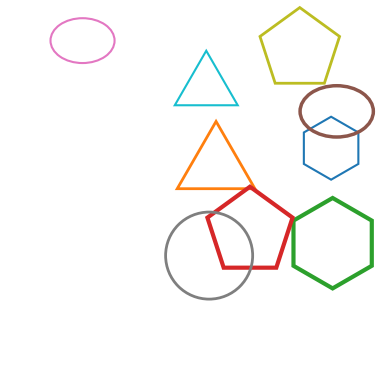[{"shape": "hexagon", "thickness": 1.5, "radius": 0.41, "center": [0.86, 0.615]}, {"shape": "triangle", "thickness": 2, "radius": 0.58, "center": [0.561, 0.568]}, {"shape": "hexagon", "thickness": 3, "radius": 0.59, "center": [0.864, 0.368]}, {"shape": "pentagon", "thickness": 3, "radius": 0.58, "center": [0.649, 0.399]}, {"shape": "oval", "thickness": 2.5, "radius": 0.48, "center": [0.875, 0.711]}, {"shape": "oval", "thickness": 1.5, "radius": 0.42, "center": [0.214, 0.894]}, {"shape": "circle", "thickness": 2, "radius": 0.57, "center": [0.543, 0.336]}, {"shape": "pentagon", "thickness": 2, "radius": 0.54, "center": [0.779, 0.872]}, {"shape": "triangle", "thickness": 1.5, "radius": 0.47, "center": [0.536, 0.774]}]